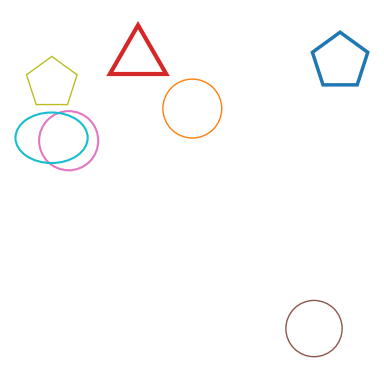[{"shape": "pentagon", "thickness": 2.5, "radius": 0.38, "center": [0.883, 0.841]}, {"shape": "circle", "thickness": 1, "radius": 0.38, "center": [0.5, 0.718]}, {"shape": "triangle", "thickness": 3, "radius": 0.42, "center": [0.359, 0.85]}, {"shape": "circle", "thickness": 1, "radius": 0.37, "center": [0.816, 0.147]}, {"shape": "circle", "thickness": 1.5, "radius": 0.38, "center": [0.178, 0.635]}, {"shape": "pentagon", "thickness": 1, "radius": 0.35, "center": [0.135, 0.784]}, {"shape": "oval", "thickness": 1.5, "radius": 0.47, "center": [0.134, 0.642]}]